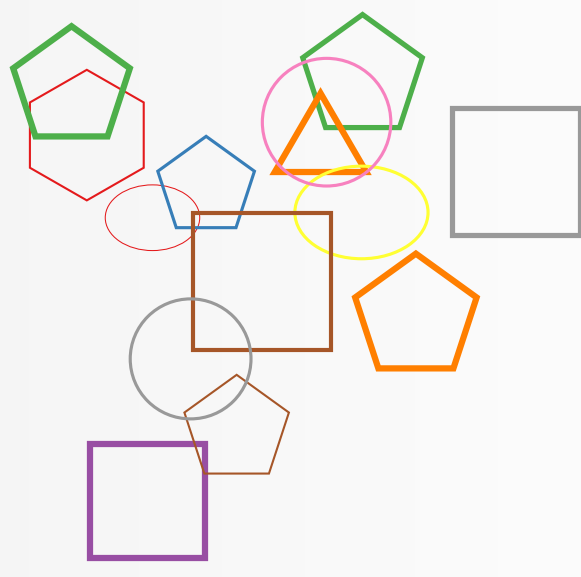[{"shape": "hexagon", "thickness": 1, "radius": 0.57, "center": [0.149, 0.765]}, {"shape": "oval", "thickness": 0.5, "radius": 0.41, "center": [0.262, 0.622]}, {"shape": "pentagon", "thickness": 1.5, "radius": 0.44, "center": [0.355, 0.676]}, {"shape": "pentagon", "thickness": 3, "radius": 0.53, "center": [0.123, 0.848]}, {"shape": "pentagon", "thickness": 2.5, "radius": 0.54, "center": [0.624, 0.866]}, {"shape": "square", "thickness": 3, "radius": 0.49, "center": [0.254, 0.131]}, {"shape": "triangle", "thickness": 3, "radius": 0.45, "center": [0.551, 0.747]}, {"shape": "pentagon", "thickness": 3, "radius": 0.55, "center": [0.716, 0.45]}, {"shape": "oval", "thickness": 1.5, "radius": 0.57, "center": [0.622, 0.631]}, {"shape": "pentagon", "thickness": 1, "radius": 0.47, "center": [0.407, 0.256]}, {"shape": "square", "thickness": 2, "radius": 0.59, "center": [0.451, 0.512]}, {"shape": "circle", "thickness": 1.5, "radius": 0.55, "center": [0.562, 0.788]}, {"shape": "square", "thickness": 2.5, "radius": 0.55, "center": [0.888, 0.702]}, {"shape": "circle", "thickness": 1.5, "radius": 0.52, "center": [0.328, 0.378]}]